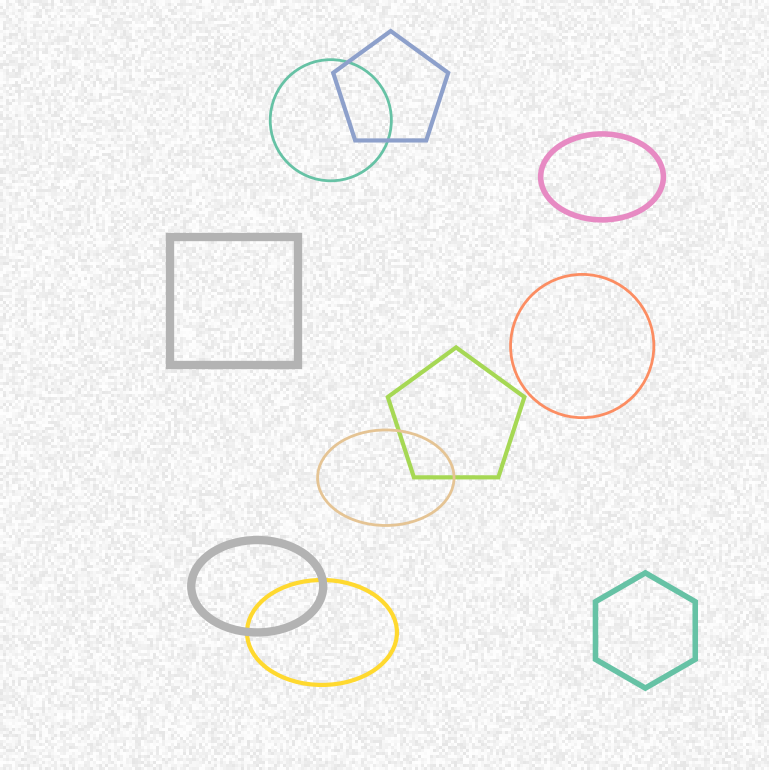[{"shape": "hexagon", "thickness": 2, "radius": 0.37, "center": [0.838, 0.181]}, {"shape": "circle", "thickness": 1, "radius": 0.39, "center": [0.43, 0.844]}, {"shape": "circle", "thickness": 1, "radius": 0.47, "center": [0.756, 0.551]}, {"shape": "pentagon", "thickness": 1.5, "radius": 0.39, "center": [0.507, 0.881]}, {"shape": "oval", "thickness": 2, "radius": 0.4, "center": [0.782, 0.77]}, {"shape": "pentagon", "thickness": 1.5, "radius": 0.47, "center": [0.592, 0.456]}, {"shape": "oval", "thickness": 1.5, "radius": 0.49, "center": [0.418, 0.179]}, {"shape": "oval", "thickness": 1, "radius": 0.44, "center": [0.501, 0.38]}, {"shape": "square", "thickness": 3, "radius": 0.41, "center": [0.304, 0.609]}, {"shape": "oval", "thickness": 3, "radius": 0.43, "center": [0.334, 0.239]}]